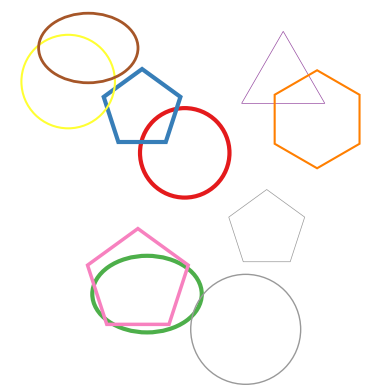[{"shape": "circle", "thickness": 3, "radius": 0.58, "center": [0.48, 0.603]}, {"shape": "pentagon", "thickness": 3, "radius": 0.52, "center": [0.369, 0.716]}, {"shape": "oval", "thickness": 3, "radius": 0.71, "center": [0.382, 0.236]}, {"shape": "triangle", "thickness": 0.5, "radius": 0.62, "center": [0.736, 0.794]}, {"shape": "hexagon", "thickness": 1.5, "radius": 0.64, "center": [0.824, 0.69]}, {"shape": "circle", "thickness": 1.5, "radius": 0.61, "center": [0.177, 0.788]}, {"shape": "oval", "thickness": 2, "radius": 0.65, "center": [0.229, 0.875]}, {"shape": "pentagon", "thickness": 2.5, "radius": 0.69, "center": [0.358, 0.269]}, {"shape": "pentagon", "thickness": 0.5, "radius": 0.52, "center": [0.693, 0.404]}, {"shape": "circle", "thickness": 1, "radius": 0.71, "center": [0.638, 0.145]}]